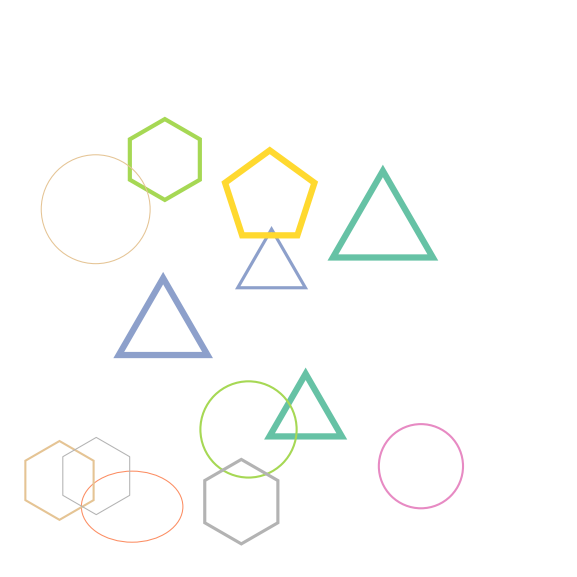[{"shape": "triangle", "thickness": 3, "radius": 0.36, "center": [0.529, 0.28]}, {"shape": "triangle", "thickness": 3, "radius": 0.5, "center": [0.663, 0.603]}, {"shape": "oval", "thickness": 0.5, "radius": 0.44, "center": [0.229, 0.122]}, {"shape": "triangle", "thickness": 3, "radius": 0.44, "center": [0.283, 0.429]}, {"shape": "triangle", "thickness": 1.5, "radius": 0.34, "center": [0.47, 0.535]}, {"shape": "circle", "thickness": 1, "radius": 0.36, "center": [0.729, 0.192]}, {"shape": "circle", "thickness": 1, "radius": 0.42, "center": [0.43, 0.256]}, {"shape": "hexagon", "thickness": 2, "radius": 0.35, "center": [0.285, 0.723]}, {"shape": "pentagon", "thickness": 3, "radius": 0.41, "center": [0.467, 0.657]}, {"shape": "hexagon", "thickness": 1, "radius": 0.34, "center": [0.103, 0.167]}, {"shape": "circle", "thickness": 0.5, "radius": 0.47, "center": [0.166, 0.637]}, {"shape": "hexagon", "thickness": 1.5, "radius": 0.37, "center": [0.418, 0.13]}, {"shape": "hexagon", "thickness": 0.5, "radius": 0.33, "center": [0.167, 0.175]}]